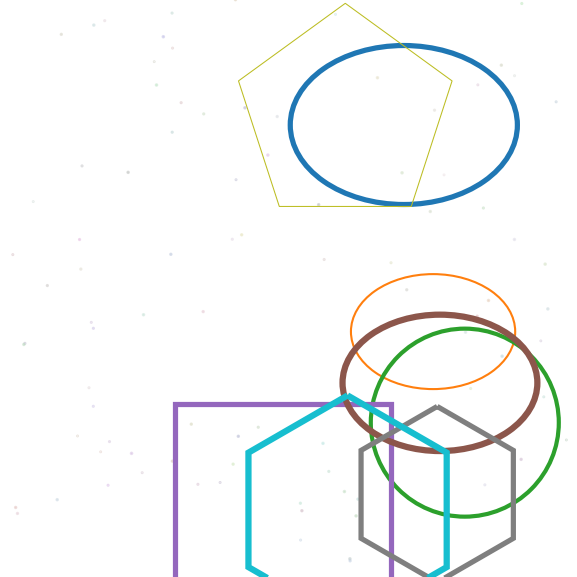[{"shape": "oval", "thickness": 2.5, "radius": 0.98, "center": [0.699, 0.783]}, {"shape": "oval", "thickness": 1, "radius": 0.71, "center": [0.75, 0.425]}, {"shape": "circle", "thickness": 2, "radius": 0.81, "center": [0.805, 0.267]}, {"shape": "square", "thickness": 2.5, "radius": 0.93, "center": [0.49, 0.112]}, {"shape": "oval", "thickness": 3, "radius": 0.84, "center": [0.762, 0.336]}, {"shape": "hexagon", "thickness": 2.5, "radius": 0.76, "center": [0.757, 0.143]}, {"shape": "pentagon", "thickness": 0.5, "radius": 0.97, "center": [0.598, 0.799]}, {"shape": "hexagon", "thickness": 3, "radius": 0.99, "center": [0.602, 0.116]}]